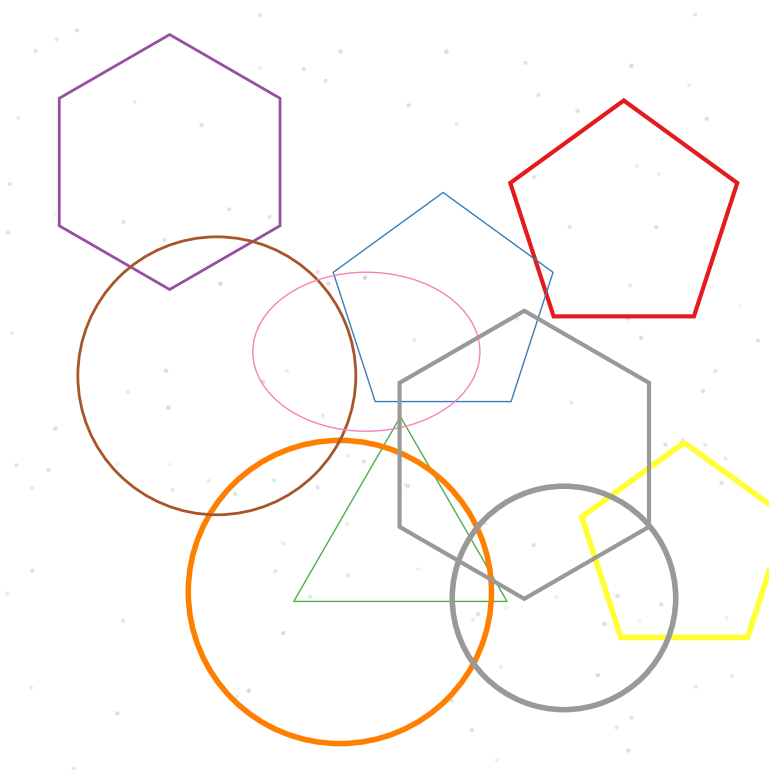[{"shape": "pentagon", "thickness": 1.5, "radius": 0.77, "center": [0.81, 0.714]}, {"shape": "pentagon", "thickness": 0.5, "radius": 0.75, "center": [0.575, 0.6]}, {"shape": "triangle", "thickness": 0.5, "radius": 0.8, "center": [0.52, 0.299]}, {"shape": "hexagon", "thickness": 1, "radius": 0.83, "center": [0.22, 0.79]}, {"shape": "circle", "thickness": 2, "radius": 0.98, "center": [0.441, 0.231]}, {"shape": "pentagon", "thickness": 2, "radius": 0.7, "center": [0.889, 0.285]}, {"shape": "circle", "thickness": 1, "radius": 0.9, "center": [0.282, 0.512]}, {"shape": "oval", "thickness": 0.5, "radius": 0.74, "center": [0.476, 0.543]}, {"shape": "circle", "thickness": 2, "radius": 0.73, "center": [0.732, 0.223]}, {"shape": "hexagon", "thickness": 1.5, "radius": 0.94, "center": [0.681, 0.409]}]